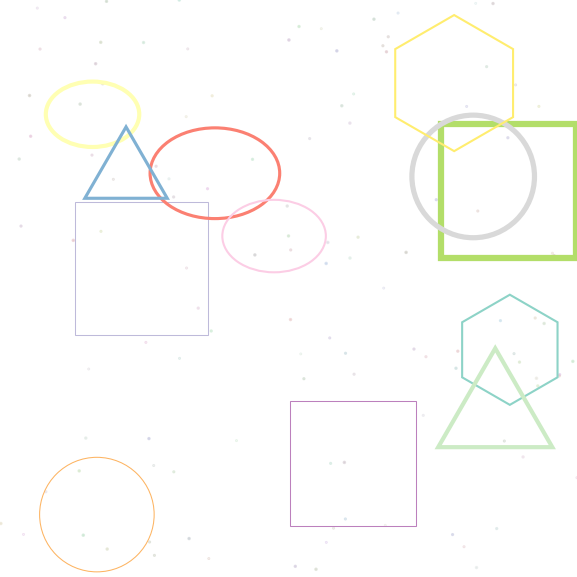[{"shape": "hexagon", "thickness": 1, "radius": 0.48, "center": [0.883, 0.393]}, {"shape": "oval", "thickness": 2, "radius": 0.4, "center": [0.16, 0.801]}, {"shape": "square", "thickness": 0.5, "radius": 0.57, "center": [0.245, 0.535]}, {"shape": "oval", "thickness": 1.5, "radius": 0.56, "center": [0.372, 0.699]}, {"shape": "triangle", "thickness": 1.5, "radius": 0.41, "center": [0.218, 0.697]}, {"shape": "circle", "thickness": 0.5, "radius": 0.5, "center": [0.168, 0.108]}, {"shape": "square", "thickness": 3, "radius": 0.58, "center": [0.881, 0.668]}, {"shape": "oval", "thickness": 1, "radius": 0.45, "center": [0.475, 0.59]}, {"shape": "circle", "thickness": 2.5, "radius": 0.53, "center": [0.819, 0.694]}, {"shape": "square", "thickness": 0.5, "radius": 0.54, "center": [0.611, 0.197]}, {"shape": "triangle", "thickness": 2, "radius": 0.57, "center": [0.858, 0.282]}, {"shape": "hexagon", "thickness": 1, "radius": 0.59, "center": [0.786, 0.855]}]